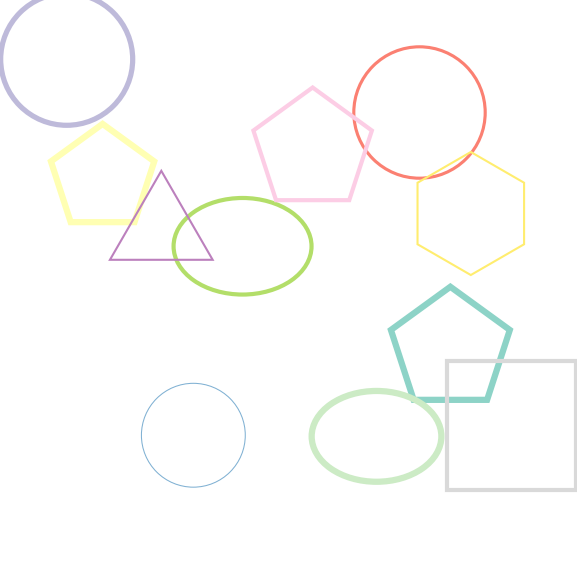[{"shape": "pentagon", "thickness": 3, "radius": 0.54, "center": [0.78, 0.394]}, {"shape": "pentagon", "thickness": 3, "radius": 0.47, "center": [0.178, 0.691]}, {"shape": "circle", "thickness": 2.5, "radius": 0.57, "center": [0.115, 0.896]}, {"shape": "circle", "thickness": 1.5, "radius": 0.57, "center": [0.726, 0.804]}, {"shape": "circle", "thickness": 0.5, "radius": 0.45, "center": [0.335, 0.245]}, {"shape": "oval", "thickness": 2, "radius": 0.6, "center": [0.42, 0.573]}, {"shape": "pentagon", "thickness": 2, "radius": 0.54, "center": [0.541, 0.74]}, {"shape": "square", "thickness": 2, "radius": 0.56, "center": [0.886, 0.262]}, {"shape": "triangle", "thickness": 1, "radius": 0.51, "center": [0.279, 0.601]}, {"shape": "oval", "thickness": 3, "radius": 0.56, "center": [0.652, 0.244]}, {"shape": "hexagon", "thickness": 1, "radius": 0.53, "center": [0.815, 0.629]}]